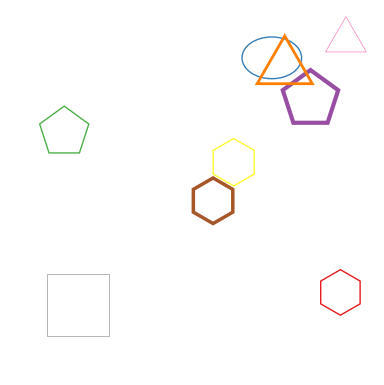[{"shape": "hexagon", "thickness": 1, "radius": 0.3, "center": [0.884, 0.24]}, {"shape": "oval", "thickness": 1, "radius": 0.39, "center": [0.706, 0.85]}, {"shape": "pentagon", "thickness": 1, "radius": 0.34, "center": [0.167, 0.657]}, {"shape": "pentagon", "thickness": 3, "radius": 0.38, "center": [0.806, 0.742]}, {"shape": "triangle", "thickness": 2, "radius": 0.41, "center": [0.74, 0.824]}, {"shape": "hexagon", "thickness": 1, "radius": 0.31, "center": [0.607, 0.579]}, {"shape": "hexagon", "thickness": 2.5, "radius": 0.3, "center": [0.553, 0.479]}, {"shape": "triangle", "thickness": 0.5, "radius": 0.31, "center": [0.899, 0.896]}, {"shape": "square", "thickness": 0.5, "radius": 0.4, "center": [0.204, 0.208]}]